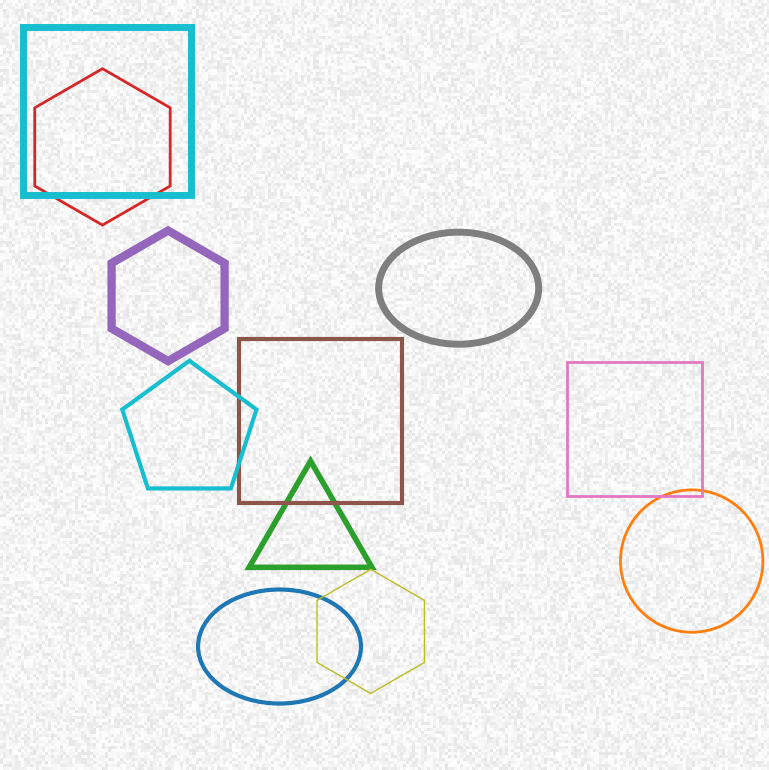[{"shape": "oval", "thickness": 1.5, "radius": 0.53, "center": [0.363, 0.16]}, {"shape": "circle", "thickness": 1, "radius": 0.46, "center": [0.898, 0.271]}, {"shape": "triangle", "thickness": 2, "radius": 0.46, "center": [0.403, 0.309]}, {"shape": "hexagon", "thickness": 1, "radius": 0.51, "center": [0.133, 0.809]}, {"shape": "hexagon", "thickness": 3, "radius": 0.42, "center": [0.218, 0.616]}, {"shape": "square", "thickness": 1.5, "radius": 0.53, "center": [0.416, 0.453]}, {"shape": "square", "thickness": 1, "radius": 0.44, "center": [0.824, 0.443]}, {"shape": "oval", "thickness": 2.5, "radius": 0.52, "center": [0.596, 0.626]}, {"shape": "hexagon", "thickness": 0.5, "radius": 0.4, "center": [0.481, 0.18]}, {"shape": "pentagon", "thickness": 1.5, "radius": 0.46, "center": [0.246, 0.44]}, {"shape": "square", "thickness": 2.5, "radius": 0.54, "center": [0.139, 0.856]}]